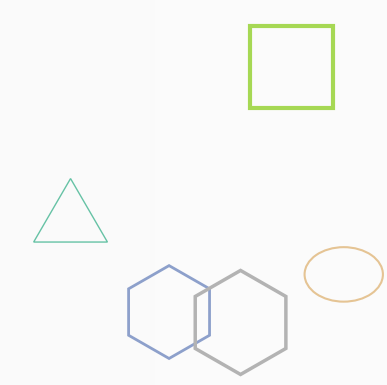[{"shape": "triangle", "thickness": 1, "radius": 0.55, "center": [0.182, 0.426]}, {"shape": "hexagon", "thickness": 2, "radius": 0.6, "center": [0.436, 0.189]}, {"shape": "square", "thickness": 3, "radius": 0.53, "center": [0.752, 0.826]}, {"shape": "oval", "thickness": 1.5, "radius": 0.51, "center": [0.887, 0.287]}, {"shape": "hexagon", "thickness": 2.5, "radius": 0.68, "center": [0.621, 0.162]}]